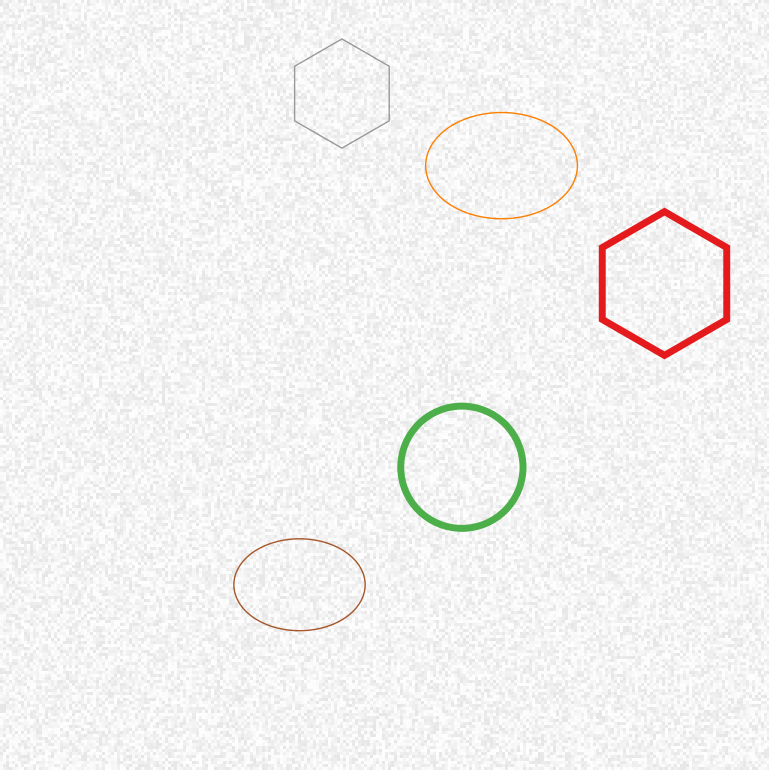[{"shape": "hexagon", "thickness": 2.5, "radius": 0.47, "center": [0.863, 0.632]}, {"shape": "circle", "thickness": 2.5, "radius": 0.4, "center": [0.6, 0.393]}, {"shape": "oval", "thickness": 0.5, "radius": 0.49, "center": [0.651, 0.785]}, {"shape": "oval", "thickness": 0.5, "radius": 0.43, "center": [0.389, 0.241]}, {"shape": "hexagon", "thickness": 0.5, "radius": 0.35, "center": [0.444, 0.879]}]